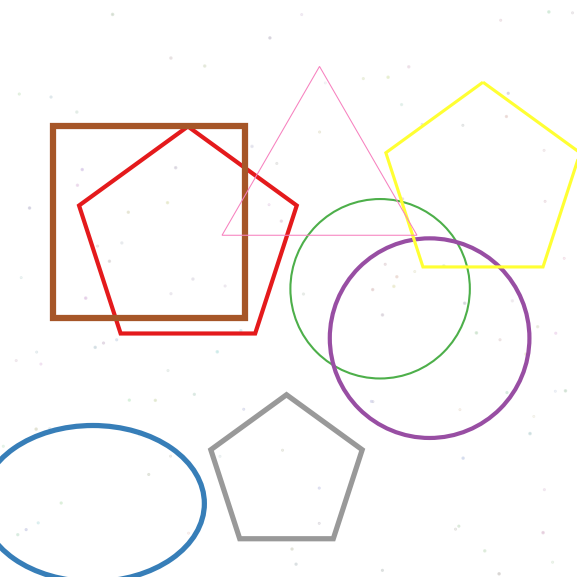[{"shape": "pentagon", "thickness": 2, "radius": 0.99, "center": [0.325, 0.582]}, {"shape": "oval", "thickness": 2.5, "radius": 0.97, "center": [0.161, 0.127]}, {"shape": "circle", "thickness": 1, "radius": 0.78, "center": [0.658, 0.499]}, {"shape": "circle", "thickness": 2, "radius": 0.86, "center": [0.744, 0.414]}, {"shape": "pentagon", "thickness": 1.5, "radius": 0.88, "center": [0.836, 0.68]}, {"shape": "square", "thickness": 3, "radius": 0.83, "center": [0.259, 0.615]}, {"shape": "triangle", "thickness": 0.5, "radius": 0.97, "center": [0.553, 0.689]}, {"shape": "pentagon", "thickness": 2.5, "radius": 0.69, "center": [0.496, 0.178]}]